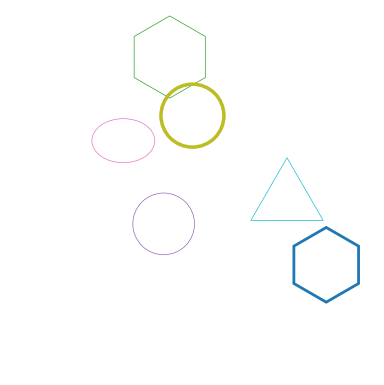[{"shape": "hexagon", "thickness": 2, "radius": 0.49, "center": [0.847, 0.312]}, {"shape": "hexagon", "thickness": 0.5, "radius": 0.53, "center": [0.441, 0.852]}, {"shape": "circle", "thickness": 0.5, "radius": 0.4, "center": [0.425, 0.418]}, {"shape": "oval", "thickness": 0.5, "radius": 0.41, "center": [0.32, 0.635]}, {"shape": "circle", "thickness": 2.5, "radius": 0.41, "center": [0.5, 0.7]}, {"shape": "triangle", "thickness": 0.5, "radius": 0.54, "center": [0.745, 0.482]}]